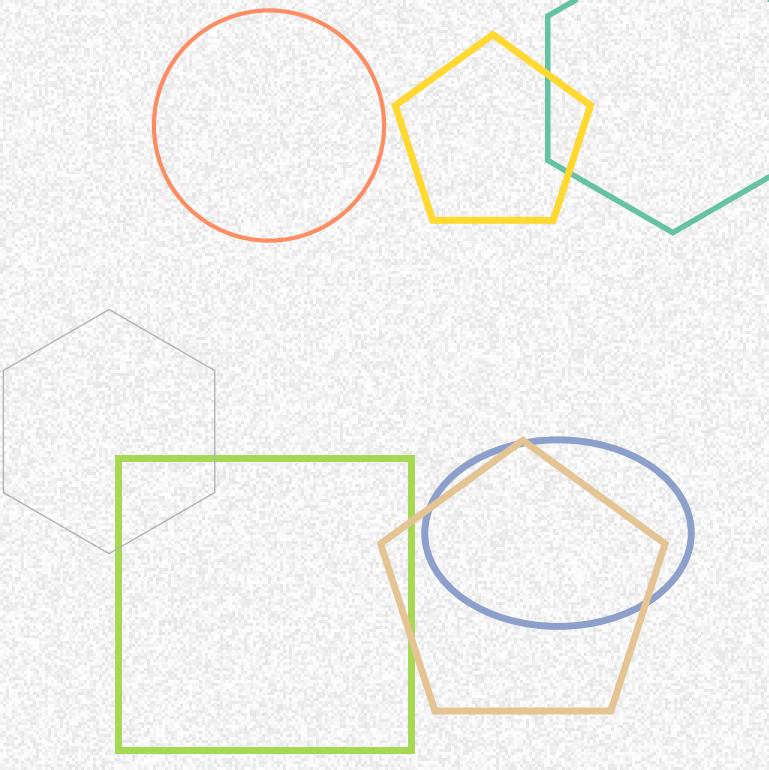[{"shape": "hexagon", "thickness": 2, "radius": 0.94, "center": [0.874, 0.885]}, {"shape": "circle", "thickness": 1.5, "radius": 0.75, "center": [0.349, 0.837]}, {"shape": "oval", "thickness": 2.5, "radius": 0.87, "center": [0.725, 0.308]}, {"shape": "square", "thickness": 2.5, "radius": 0.95, "center": [0.343, 0.216]}, {"shape": "pentagon", "thickness": 2.5, "radius": 0.67, "center": [0.64, 0.822]}, {"shape": "pentagon", "thickness": 2.5, "radius": 0.97, "center": [0.679, 0.234]}, {"shape": "hexagon", "thickness": 0.5, "radius": 0.79, "center": [0.142, 0.44]}]